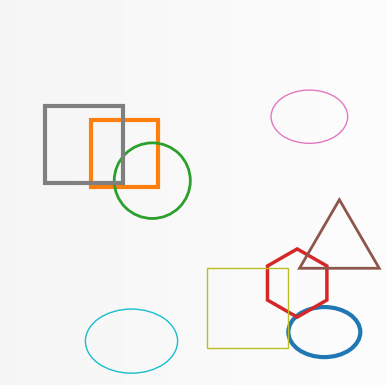[{"shape": "oval", "thickness": 3, "radius": 0.46, "center": [0.837, 0.137]}, {"shape": "square", "thickness": 3, "radius": 0.43, "center": [0.322, 0.601]}, {"shape": "circle", "thickness": 2, "radius": 0.49, "center": [0.393, 0.531]}, {"shape": "hexagon", "thickness": 2.5, "radius": 0.44, "center": [0.767, 0.265]}, {"shape": "triangle", "thickness": 2, "radius": 0.59, "center": [0.876, 0.363]}, {"shape": "oval", "thickness": 1, "radius": 0.49, "center": [0.798, 0.697]}, {"shape": "square", "thickness": 3, "radius": 0.5, "center": [0.217, 0.625]}, {"shape": "square", "thickness": 1, "radius": 0.52, "center": [0.638, 0.201]}, {"shape": "oval", "thickness": 1, "radius": 0.59, "center": [0.339, 0.114]}]